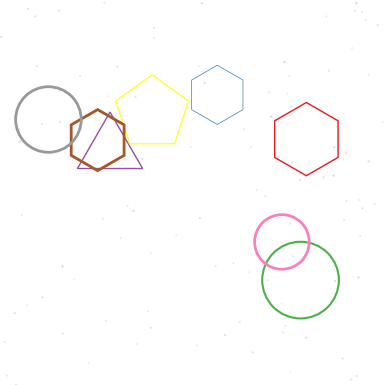[{"shape": "hexagon", "thickness": 1, "radius": 0.48, "center": [0.796, 0.639]}, {"shape": "hexagon", "thickness": 0.5, "radius": 0.38, "center": [0.564, 0.754]}, {"shape": "circle", "thickness": 1.5, "radius": 0.5, "center": [0.781, 0.272]}, {"shape": "triangle", "thickness": 1, "radius": 0.49, "center": [0.286, 0.611]}, {"shape": "pentagon", "thickness": 1, "radius": 0.5, "center": [0.395, 0.707]}, {"shape": "hexagon", "thickness": 2, "radius": 0.4, "center": [0.254, 0.636]}, {"shape": "circle", "thickness": 2, "radius": 0.35, "center": [0.732, 0.372]}, {"shape": "circle", "thickness": 2, "radius": 0.43, "center": [0.126, 0.69]}]